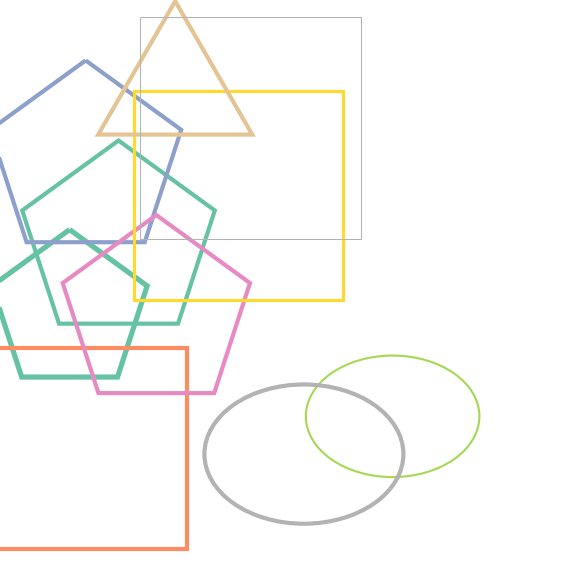[{"shape": "pentagon", "thickness": 2.5, "radius": 0.71, "center": [0.121, 0.46]}, {"shape": "pentagon", "thickness": 2, "radius": 0.88, "center": [0.205, 0.581]}, {"shape": "square", "thickness": 2, "radius": 0.87, "center": [0.15, 0.223]}, {"shape": "pentagon", "thickness": 2, "radius": 0.87, "center": [0.148, 0.721]}, {"shape": "pentagon", "thickness": 2, "radius": 0.85, "center": [0.271, 0.456]}, {"shape": "oval", "thickness": 1, "radius": 0.75, "center": [0.68, 0.278]}, {"shape": "square", "thickness": 1.5, "radius": 0.9, "center": [0.413, 0.661]}, {"shape": "triangle", "thickness": 2, "radius": 0.77, "center": [0.303, 0.843]}, {"shape": "oval", "thickness": 2, "radius": 0.86, "center": [0.526, 0.213]}, {"shape": "square", "thickness": 0.5, "radius": 0.96, "center": [0.434, 0.778]}]